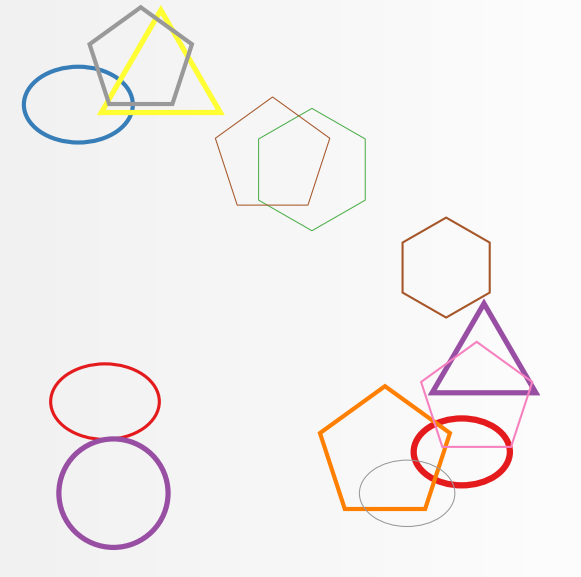[{"shape": "oval", "thickness": 3, "radius": 0.41, "center": [0.794, 0.217]}, {"shape": "oval", "thickness": 1.5, "radius": 0.47, "center": [0.181, 0.304]}, {"shape": "oval", "thickness": 2, "radius": 0.47, "center": [0.135, 0.818]}, {"shape": "hexagon", "thickness": 0.5, "radius": 0.53, "center": [0.537, 0.706]}, {"shape": "triangle", "thickness": 2.5, "radius": 0.52, "center": [0.833, 0.37]}, {"shape": "circle", "thickness": 2.5, "radius": 0.47, "center": [0.195, 0.145]}, {"shape": "pentagon", "thickness": 2, "radius": 0.59, "center": [0.662, 0.213]}, {"shape": "triangle", "thickness": 2.5, "radius": 0.59, "center": [0.277, 0.863]}, {"shape": "pentagon", "thickness": 0.5, "radius": 0.52, "center": [0.469, 0.728]}, {"shape": "hexagon", "thickness": 1, "radius": 0.43, "center": [0.768, 0.536]}, {"shape": "pentagon", "thickness": 1, "radius": 0.5, "center": [0.82, 0.307]}, {"shape": "pentagon", "thickness": 2, "radius": 0.46, "center": [0.242, 0.894]}, {"shape": "oval", "thickness": 0.5, "radius": 0.41, "center": [0.7, 0.145]}]